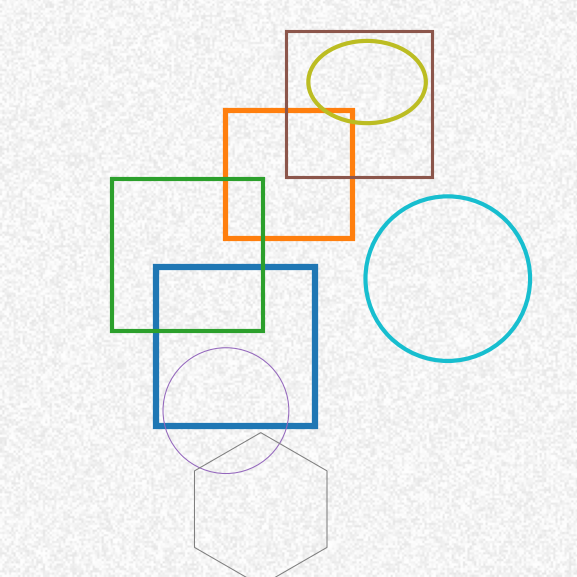[{"shape": "square", "thickness": 3, "radius": 0.69, "center": [0.408, 0.399]}, {"shape": "square", "thickness": 2.5, "radius": 0.55, "center": [0.5, 0.698]}, {"shape": "square", "thickness": 2, "radius": 0.66, "center": [0.325, 0.557]}, {"shape": "circle", "thickness": 0.5, "radius": 0.54, "center": [0.391, 0.288]}, {"shape": "square", "thickness": 1.5, "radius": 0.63, "center": [0.622, 0.82]}, {"shape": "hexagon", "thickness": 0.5, "radius": 0.66, "center": [0.451, 0.118]}, {"shape": "oval", "thickness": 2, "radius": 0.51, "center": [0.636, 0.857]}, {"shape": "circle", "thickness": 2, "radius": 0.71, "center": [0.775, 0.517]}]